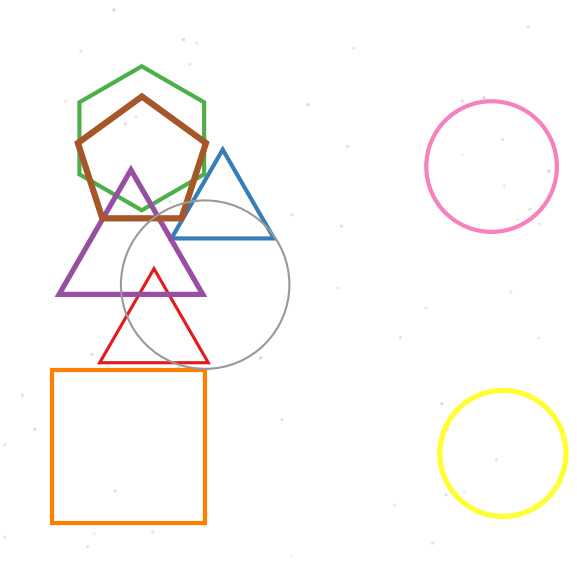[{"shape": "triangle", "thickness": 1.5, "radius": 0.54, "center": [0.267, 0.425]}, {"shape": "triangle", "thickness": 2, "radius": 0.51, "center": [0.386, 0.638]}, {"shape": "hexagon", "thickness": 2, "radius": 0.62, "center": [0.245, 0.76]}, {"shape": "triangle", "thickness": 2.5, "radius": 0.72, "center": [0.227, 0.561]}, {"shape": "square", "thickness": 2, "radius": 0.66, "center": [0.223, 0.226]}, {"shape": "circle", "thickness": 2.5, "radius": 0.55, "center": [0.871, 0.214]}, {"shape": "pentagon", "thickness": 3, "radius": 0.58, "center": [0.246, 0.715]}, {"shape": "circle", "thickness": 2, "radius": 0.57, "center": [0.851, 0.711]}, {"shape": "circle", "thickness": 1, "radius": 0.73, "center": [0.355, 0.506]}]